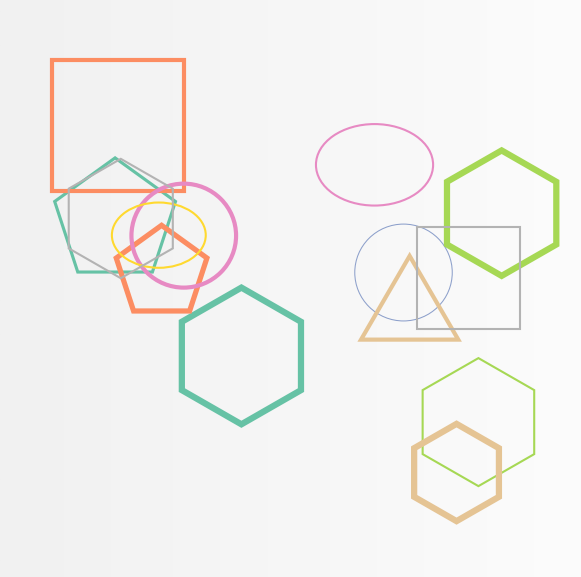[{"shape": "hexagon", "thickness": 3, "radius": 0.59, "center": [0.415, 0.383]}, {"shape": "pentagon", "thickness": 1.5, "radius": 0.55, "center": [0.198, 0.616]}, {"shape": "square", "thickness": 2, "radius": 0.57, "center": [0.203, 0.782]}, {"shape": "pentagon", "thickness": 2.5, "radius": 0.41, "center": [0.278, 0.527]}, {"shape": "circle", "thickness": 0.5, "radius": 0.42, "center": [0.694, 0.527]}, {"shape": "oval", "thickness": 1, "radius": 0.5, "center": [0.644, 0.714]}, {"shape": "circle", "thickness": 2, "radius": 0.45, "center": [0.316, 0.591]}, {"shape": "hexagon", "thickness": 1, "radius": 0.55, "center": [0.823, 0.268]}, {"shape": "hexagon", "thickness": 3, "radius": 0.54, "center": [0.863, 0.63]}, {"shape": "oval", "thickness": 1, "radius": 0.4, "center": [0.273, 0.592]}, {"shape": "triangle", "thickness": 2, "radius": 0.48, "center": [0.705, 0.459]}, {"shape": "hexagon", "thickness": 3, "radius": 0.42, "center": [0.785, 0.181]}, {"shape": "hexagon", "thickness": 1, "radius": 0.52, "center": [0.208, 0.621]}, {"shape": "square", "thickness": 1, "radius": 0.44, "center": [0.807, 0.518]}]